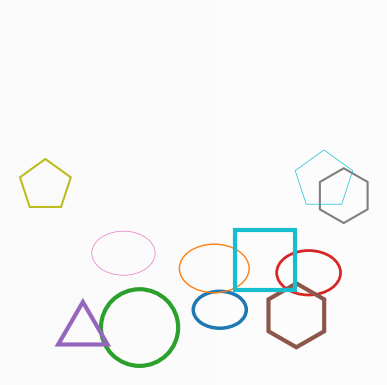[{"shape": "oval", "thickness": 2.5, "radius": 0.34, "center": [0.567, 0.195]}, {"shape": "oval", "thickness": 1, "radius": 0.45, "center": [0.553, 0.303]}, {"shape": "circle", "thickness": 3, "radius": 0.5, "center": [0.36, 0.149]}, {"shape": "oval", "thickness": 2, "radius": 0.41, "center": [0.796, 0.292]}, {"shape": "triangle", "thickness": 3, "radius": 0.37, "center": [0.214, 0.142]}, {"shape": "hexagon", "thickness": 3, "radius": 0.41, "center": [0.765, 0.181]}, {"shape": "oval", "thickness": 0.5, "radius": 0.41, "center": [0.319, 0.342]}, {"shape": "hexagon", "thickness": 1.5, "radius": 0.36, "center": [0.887, 0.492]}, {"shape": "pentagon", "thickness": 1.5, "radius": 0.34, "center": [0.117, 0.518]}, {"shape": "square", "thickness": 3, "radius": 0.39, "center": [0.683, 0.325]}, {"shape": "pentagon", "thickness": 0.5, "radius": 0.39, "center": [0.836, 0.533]}]